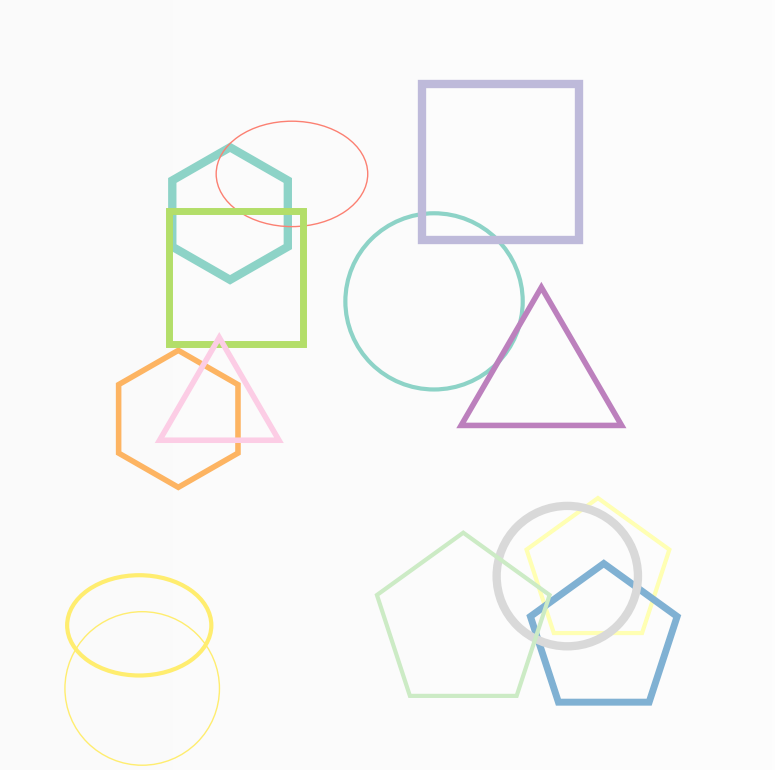[{"shape": "hexagon", "thickness": 3, "radius": 0.43, "center": [0.297, 0.723]}, {"shape": "circle", "thickness": 1.5, "radius": 0.57, "center": [0.56, 0.609]}, {"shape": "pentagon", "thickness": 1.5, "radius": 0.48, "center": [0.772, 0.256]}, {"shape": "square", "thickness": 3, "radius": 0.51, "center": [0.646, 0.79]}, {"shape": "oval", "thickness": 0.5, "radius": 0.49, "center": [0.377, 0.774]}, {"shape": "pentagon", "thickness": 2.5, "radius": 0.5, "center": [0.779, 0.169]}, {"shape": "hexagon", "thickness": 2, "radius": 0.44, "center": [0.23, 0.456]}, {"shape": "square", "thickness": 2.5, "radius": 0.43, "center": [0.305, 0.64]}, {"shape": "triangle", "thickness": 2, "radius": 0.44, "center": [0.283, 0.473]}, {"shape": "circle", "thickness": 3, "radius": 0.46, "center": [0.732, 0.252]}, {"shape": "triangle", "thickness": 2, "radius": 0.6, "center": [0.699, 0.507]}, {"shape": "pentagon", "thickness": 1.5, "radius": 0.59, "center": [0.598, 0.191]}, {"shape": "circle", "thickness": 0.5, "radius": 0.5, "center": [0.183, 0.106]}, {"shape": "oval", "thickness": 1.5, "radius": 0.47, "center": [0.18, 0.188]}]